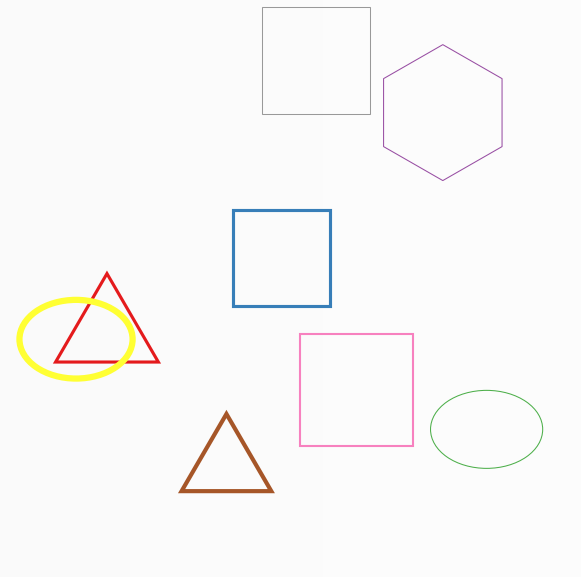[{"shape": "triangle", "thickness": 1.5, "radius": 0.51, "center": [0.184, 0.423]}, {"shape": "square", "thickness": 1.5, "radius": 0.42, "center": [0.484, 0.552]}, {"shape": "oval", "thickness": 0.5, "radius": 0.48, "center": [0.837, 0.256]}, {"shape": "hexagon", "thickness": 0.5, "radius": 0.59, "center": [0.762, 0.804]}, {"shape": "oval", "thickness": 3, "radius": 0.49, "center": [0.131, 0.412]}, {"shape": "triangle", "thickness": 2, "radius": 0.45, "center": [0.39, 0.193]}, {"shape": "square", "thickness": 1, "radius": 0.48, "center": [0.613, 0.324]}, {"shape": "square", "thickness": 0.5, "radius": 0.46, "center": [0.543, 0.894]}]